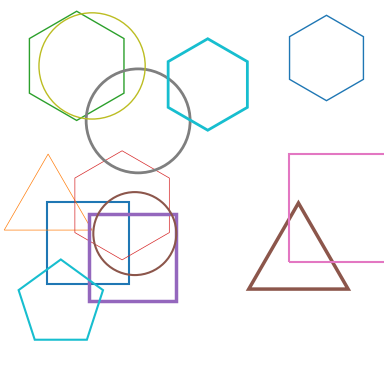[{"shape": "hexagon", "thickness": 1, "radius": 0.55, "center": [0.848, 0.849]}, {"shape": "square", "thickness": 1.5, "radius": 0.53, "center": [0.228, 0.369]}, {"shape": "triangle", "thickness": 0.5, "radius": 0.66, "center": [0.125, 0.468]}, {"shape": "hexagon", "thickness": 1, "radius": 0.71, "center": [0.199, 0.829]}, {"shape": "hexagon", "thickness": 0.5, "radius": 0.71, "center": [0.317, 0.467]}, {"shape": "square", "thickness": 2.5, "radius": 0.56, "center": [0.344, 0.331]}, {"shape": "circle", "thickness": 1.5, "radius": 0.54, "center": [0.35, 0.393]}, {"shape": "triangle", "thickness": 2.5, "radius": 0.75, "center": [0.775, 0.324]}, {"shape": "square", "thickness": 1.5, "radius": 0.7, "center": [0.891, 0.459]}, {"shape": "circle", "thickness": 2, "radius": 0.68, "center": [0.359, 0.686]}, {"shape": "circle", "thickness": 1, "radius": 0.69, "center": [0.239, 0.829]}, {"shape": "hexagon", "thickness": 2, "radius": 0.59, "center": [0.54, 0.781]}, {"shape": "pentagon", "thickness": 1.5, "radius": 0.58, "center": [0.158, 0.211]}]